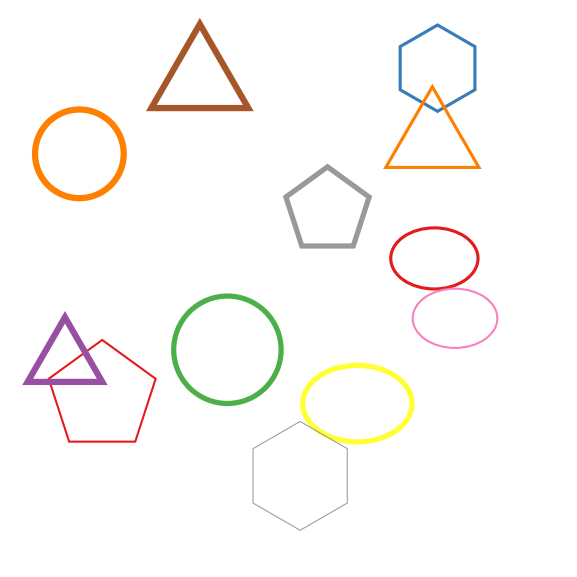[{"shape": "oval", "thickness": 1.5, "radius": 0.38, "center": [0.752, 0.552]}, {"shape": "pentagon", "thickness": 1, "radius": 0.49, "center": [0.177, 0.313]}, {"shape": "hexagon", "thickness": 1.5, "radius": 0.37, "center": [0.758, 0.881]}, {"shape": "circle", "thickness": 2.5, "radius": 0.47, "center": [0.394, 0.393]}, {"shape": "triangle", "thickness": 3, "radius": 0.37, "center": [0.112, 0.375]}, {"shape": "circle", "thickness": 3, "radius": 0.38, "center": [0.137, 0.733]}, {"shape": "triangle", "thickness": 1.5, "radius": 0.47, "center": [0.749, 0.756]}, {"shape": "oval", "thickness": 2.5, "radius": 0.47, "center": [0.619, 0.3]}, {"shape": "triangle", "thickness": 3, "radius": 0.48, "center": [0.346, 0.86]}, {"shape": "oval", "thickness": 1, "radius": 0.37, "center": [0.788, 0.448]}, {"shape": "hexagon", "thickness": 0.5, "radius": 0.47, "center": [0.52, 0.175]}, {"shape": "pentagon", "thickness": 2.5, "radius": 0.38, "center": [0.567, 0.634]}]